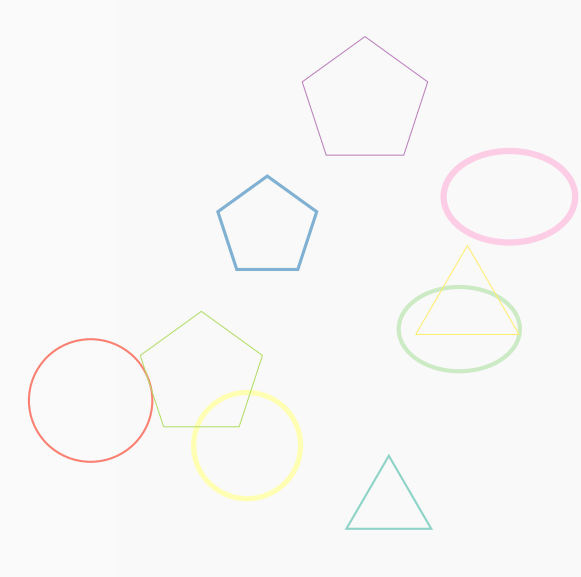[{"shape": "triangle", "thickness": 1, "radius": 0.42, "center": [0.669, 0.126]}, {"shape": "circle", "thickness": 2.5, "radius": 0.46, "center": [0.425, 0.227]}, {"shape": "circle", "thickness": 1, "radius": 0.53, "center": [0.156, 0.306]}, {"shape": "pentagon", "thickness": 1.5, "radius": 0.45, "center": [0.46, 0.605]}, {"shape": "pentagon", "thickness": 0.5, "radius": 0.55, "center": [0.346, 0.349]}, {"shape": "oval", "thickness": 3, "radius": 0.57, "center": [0.876, 0.658]}, {"shape": "pentagon", "thickness": 0.5, "radius": 0.57, "center": [0.628, 0.822]}, {"shape": "oval", "thickness": 2, "radius": 0.52, "center": [0.79, 0.429]}, {"shape": "triangle", "thickness": 0.5, "radius": 0.51, "center": [0.804, 0.471]}]